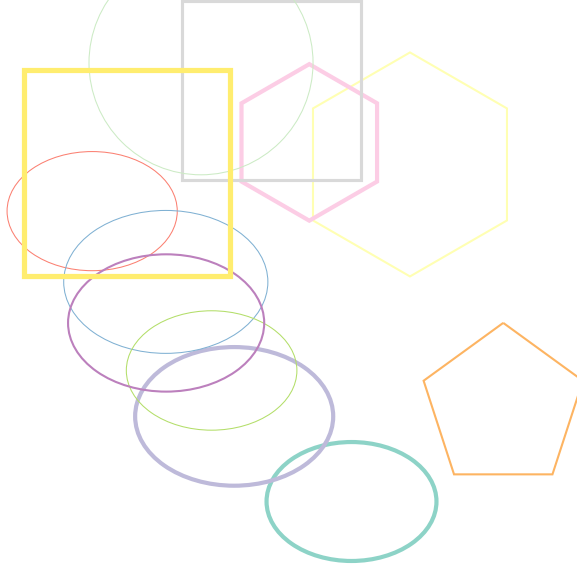[{"shape": "oval", "thickness": 2, "radius": 0.74, "center": [0.609, 0.131]}, {"shape": "hexagon", "thickness": 1, "radius": 0.97, "center": [0.71, 0.714]}, {"shape": "oval", "thickness": 2, "radius": 0.86, "center": [0.405, 0.278]}, {"shape": "oval", "thickness": 0.5, "radius": 0.74, "center": [0.16, 0.634]}, {"shape": "oval", "thickness": 0.5, "radius": 0.88, "center": [0.287, 0.511]}, {"shape": "pentagon", "thickness": 1, "radius": 0.72, "center": [0.871, 0.295]}, {"shape": "oval", "thickness": 0.5, "radius": 0.74, "center": [0.366, 0.358]}, {"shape": "hexagon", "thickness": 2, "radius": 0.68, "center": [0.536, 0.753]}, {"shape": "square", "thickness": 1.5, "radius": 0.78, "center": [0.47, 0.842]}, {"shape": "oval", "thickness": 1, "radius": 0.85, "center": [0.288, 0.44]}, {"shape": "circle", "thickness": 0.5, "radius": 0.97, "center": [0.348, 0.89]}, {"shape": "square", "thickness": 2.5, "radius": 0.89, "center": [0.221, 0.7]}]